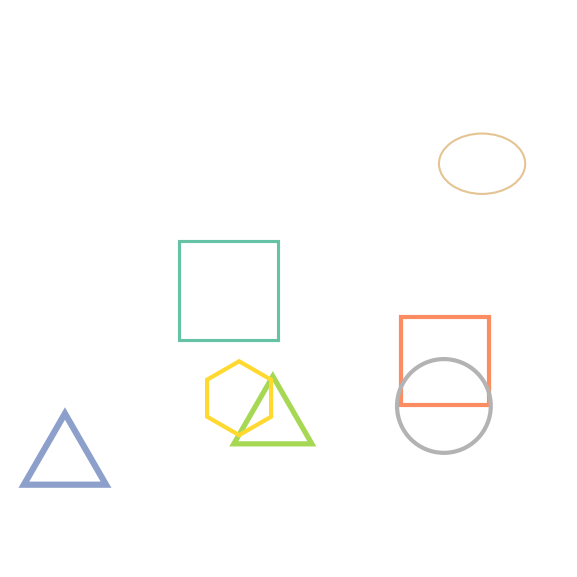[{"shape": "square", "thickness": 1.5, "radius": 0.43, "center": [0.396, 0.496]}, {"shape": "square", "thickness": 2, "radius": 0.38, "center": [0.771, 0.374]}, {"shape": "triangle", "thickness": 3, "radius": 0.41, "center": [0.112, 0.201]}, {"shape": "triangle", "thickness": 2.5, "radius": 0.39, "center": [0.472, 0.27]}, {"shape": "hexagon", "thickness": 2, "radius": 0.32, "center": [0.414, 0.31]}, {"shape": "oval", "thickness": 1, "radius": 0.37, "center": [0.835, 0.716]}, {"shape": "circle", "thickness": 2, "radius": 0.41, "center": [0.769, 0.296]}]